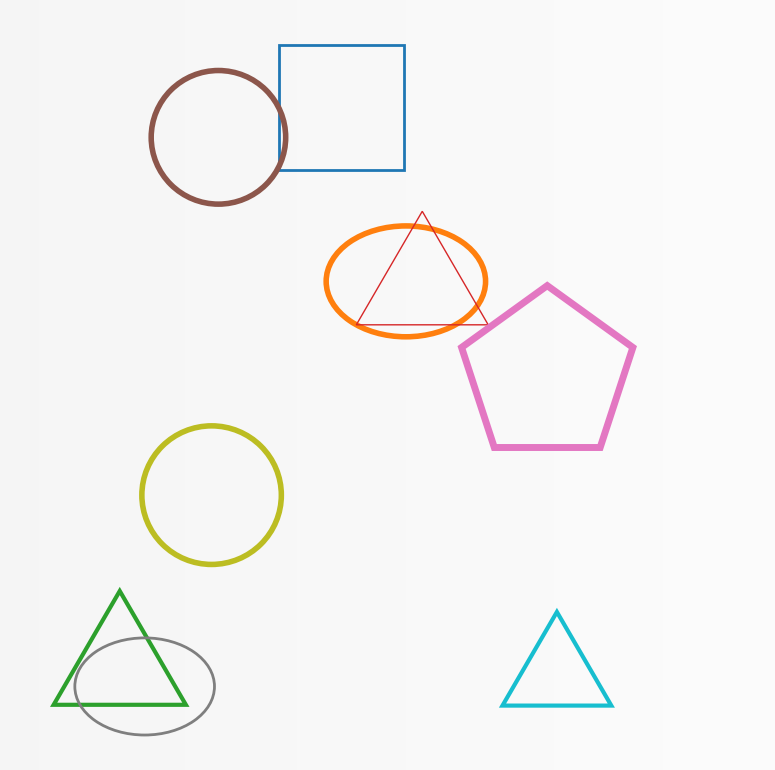[{"shape": "square", "thickness": 1, "radius": 0.4, "center": [0.441, 0.86]}, {"shape": "oval", "thickness": 2, "radius": 0.51, "center": [0.524, 0.635]}, {"shape": "triangle", "thickness": 1.5, "radius": 0.49, "center": [0.155, 0.134]}, {"shape": "triangle", "thickness": 0.5, "radius": 0.49, "center": [0.545, 0.627]}, {"shape": "circle", "thickness": 2, "radius": 0.43, "center": [0.282, 0.822]}, {"shape": "pentagon", "thickness": 2.5, "radius": 0.58, "center": [0.706, 0.513]}, {"shape": "oval", "thickness": 1, "radius": 0.45, "center": [0.187, 0.108]}, {"shape": "circle", "thickness": 2, "radius": 0.45, "center": [0.273, 0.357]}, {"shape": "triangle", "thickness": 1.5, "radius": 0.41, "center": [0.719, 0.124]}]